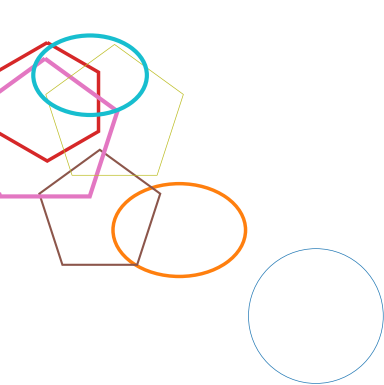[{"shape": "circle", "thickness": 0.5, "radius": 0.88, "center": [0.82, 0.179]}, {"shape": "oval", "thickness": 2.5, "radius": 0.86, "center": [0.466, 0.402]}, {"shape": "hexagon", "thickness": 2.5, "radius": 0.77, "center": [0.123, 0.736]}, {"shape": "pentagon", "thickness": 1.5, "radius": 0.83, "center": [0.259, 0.446]}, {"shape": "pentagon", "thickness": 3, "radius": 0.99, "center": [0.117, 0.65]}, {"shape": "pentagon", "thickness": 0.5, "radius": 0.94, "center": [0.298, 0.697]}, {"shape": "oval", "thickness": 3, "radius": 0.74, "center": [0.234, 0.805]}]